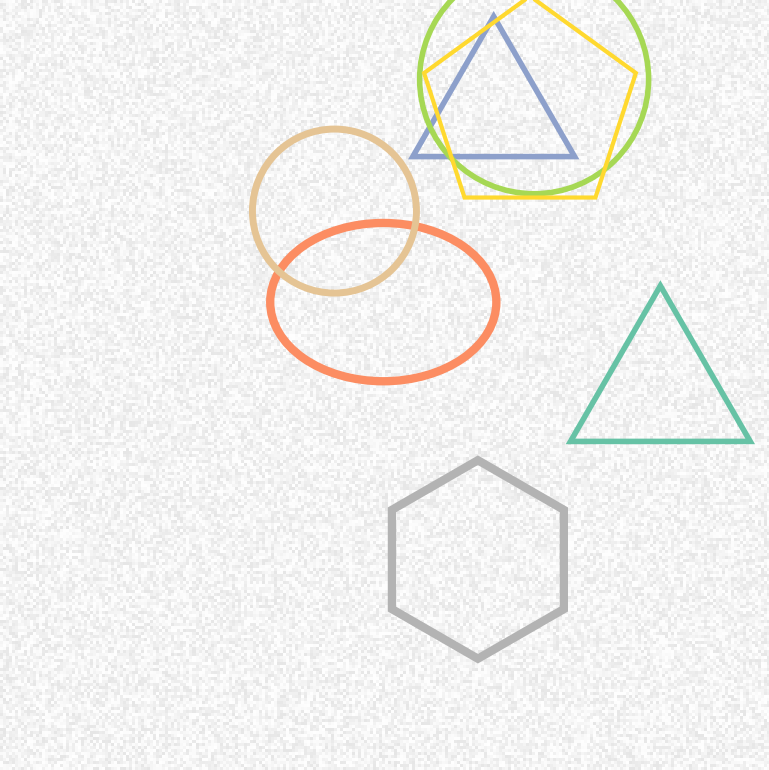[{"shape": "triangle", "thickness": 2, "radius": 0.67, "center": [0.858, 0.494]}, {"shape": "oval", "thickness": 3, "radius": 0.73, "center": [0.498, 0.608]}, {"shape": "triangle", "thickness": 2, "radius": 0.61, "center": [0.641, 0.857]}, {"shape": "circle", "thickness": 2, "radius": 0.74, "center": [0.694, 0.897]}, {"shape": "pentagon", "thickness": 1.5, "radius": 0.72, "center": [0.688, 0.86]}, {"shape": "circle", "thickness": 2.5, "radius": 0.53, "center": [0.434, 0.726]}, {"shape": "hexagon", "thickness": 3, "radius": 0.64, "center": [0.621, 0.273]}]